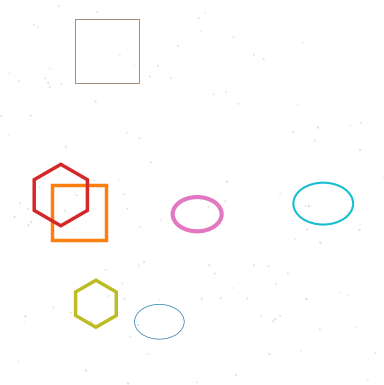[{"shape": "oval", "thickness": 0.5, "radius": 0.32, "center": [0.414, 0.164]}, {"shape": "square", "thickness": 2.5, "radius": 0.35, "center": [0.206, 0.448]}, {"shape": "hexagon", "thickness": 2.5, "radius": 0.4, "center": [0.158, 0.493]}, {"shape": "square", "thickness": 0.5, "radius": 0.41, "center": [0.278, 0.868]}, {"shape": "oval", "thickness": 3, "radius": 0.32, "center": [0.512, 0.444]}, {"shape": "hexagon", "thickness": 2.5, "radius": 0.31, "center": [0.249, 0.211]}, {"shape": "oval", "thickness": 1.5, "radius": 0.39, "center": [0.84, 0.471]}]